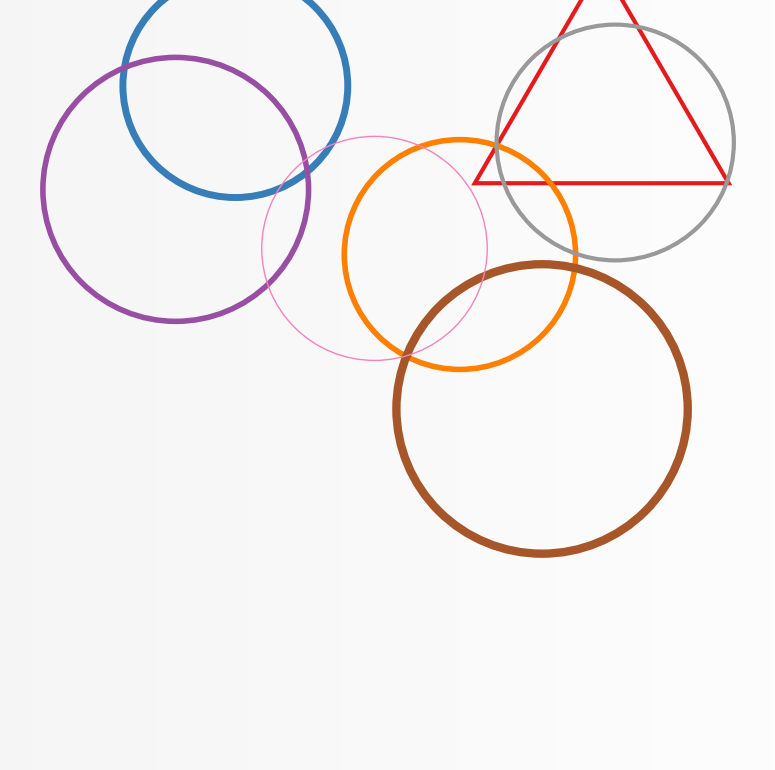[{"shape": "triangle", "thickness": 1.5, "radius": 0.95, "center": [0.776, 0.857]}, {"shape": "circle", "thickness": 2.5, "radius": 0.73, "center": [0.304, 0.889]}, {"shape": "circle", "thickness": 2, "radius": 0.86, "center": [0.227, 0.754]}, {"shape": "circle", "thickness": 2, "radius": 0.75, "center": [0.593, 0.669]}, {"shape": "circle", "thickness": 3, "radius": 0.94, "center": [0.699, 0.469]}, {"shape": "circle", "thickness": 0.5, "radius": 0.73, "center": [0.483, 0.677]}, {"shape": "circle", "thickness": 1.5, "radius": 0.77, "center": [0.794, 0.815]}]